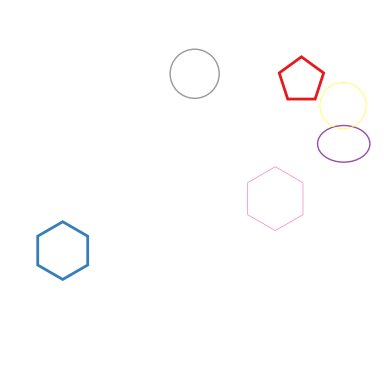[{"shape": "pentagon", "thickness": 2, "radius": 0.3, "center": [0.783, 0.792]}, {"shape": "hexagon", "thickness": 2, "radius": 0.37, "center": [0.163, 0.349]}, {"shape": "oval", "thickness": 1, "radius": 0.34, "center": [0.893, 0.626]}, {"shape": "circle", "thickness": 0.5, "radius": 0.3, "center": [0.891, 0.726]}, {"shape": "hexagon", "thickness": 0.5, "radius": 0.41, "center": [0.715, 0.484]}, {"shape": "circle", "thickness": 1, "radius": 0.32, "center": [0.506, 0.808]}]